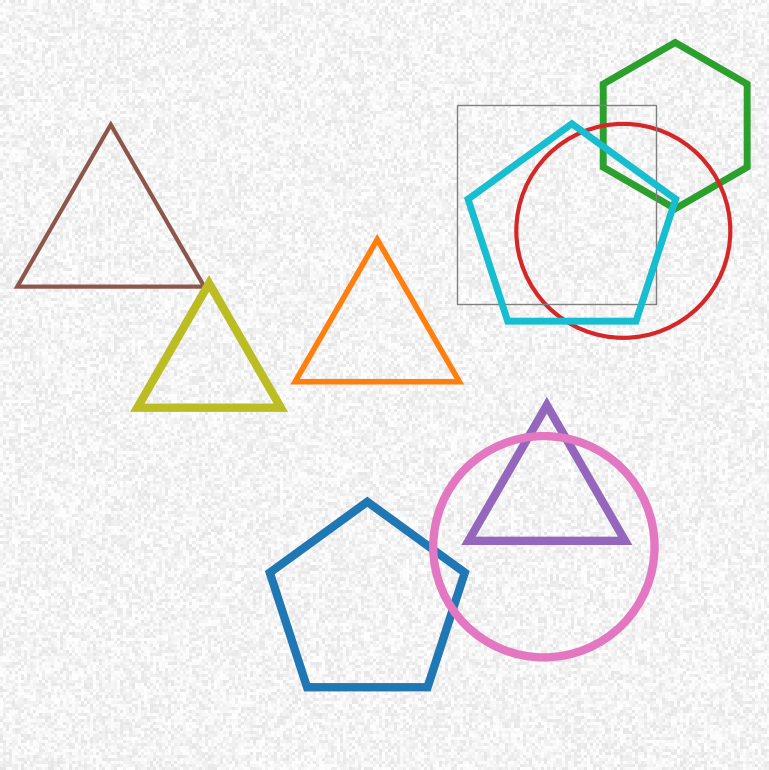[{"shape": "pentagon", "thickness": 3, "radius": 0.67, "center": [0.477, 0.215]}, {"shape": "triangle", "thickness": 2, "radius": 0.62, "center": [0.49, 0.566]}, {"shape": "hexagon", "thickness": 2.5, "radius": 0.54, "center": [0.877, 0.837]}, {"shape": "circle", "thickness": 1.5, "radius": 0.69, "center": [0.809, 0.7]}, {"shape": "triangle", "thickness": 3, "radius": 0.59, "center": [0.71, 0.356]}, {"shape": "triangle", "thickness": 1.5, "radius": 0.7, "center": [0.144, 0.698]}, {"shape": "circle", "thickness": 3, "radius": 0.72, "center": [0.706, 0.29]}, {"shape": "square", "thickness": 0.5, "radius": 0.65, "center": [0.722, 0.734]}, {"shape": "triangle", "thickness": 3, "radius": 0.54, "center": [0.272, 0.524]}, {"shape": "pentagon", "thickness": 2.5, "radius": 0.71, "center": [0.743, 0.698]}]